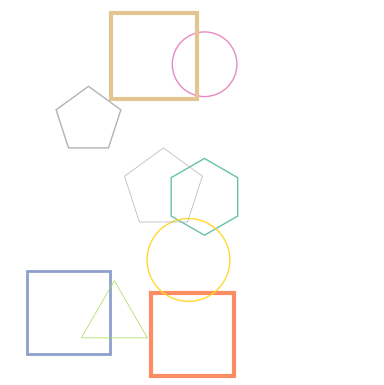[{"shape": "hexagon", "thickness": 1, "radius": 0.5, "center": [0.531, 0.489]}, {"shape": "square", "thickness": 3, "radius": 0.54, "center": [0.5, 0.132]}, {"shape": "square", "thickness": 2, "radius": 0.54, "center": [0.179, 0.189]}, {"shape": "circle", "thickness": 1, "radius": 0.42, "center": [0.531, 0.833]}, {"shape": "triangle", "thickness": 0.5, "radius": 0.5, "center": [0.297, 0.172]}, {"shape": "circle", "thickness": 1, "radius": 0.54, "center": [0.49, 0.325]}, {"shape": "square", "thickness": 3, "radius": 0.56, "center": [0.399, 0.855]}, {"shape": "pentagon", "thickness": 0.5, "radius": 0.53, "center": [0.425, 0.509]}, {"shape": "pentagon", "thickness": 1, "radius": 0.44, "center": [0.23, 0.687]}]